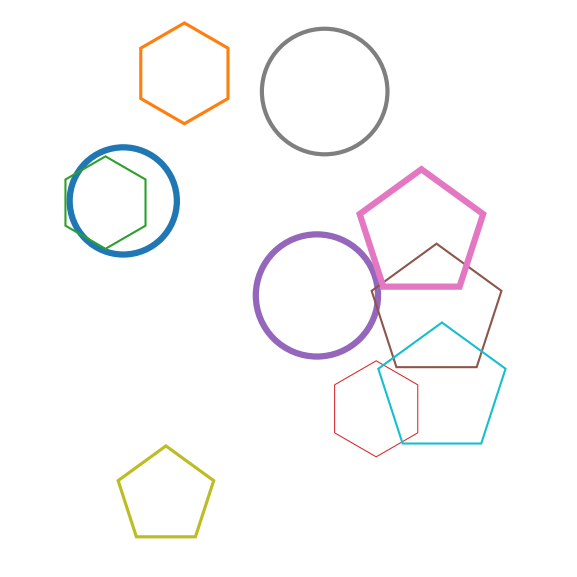[{"shape": "circle", "thickness": 3, "radius": 0.46, "center": [0.213, 0.651]}, {"shape": "hexagon", "thickness": 1.5, "radius": 0.44, "center": [0.319, 0.872]}, {"shape": "hexagon", "thickness": 1, "radius": 0.4, "center": [0.183, 0.648]}, {"shape": "hexagon", "thickness": 0.5, "radius": 0.42, "center": [0.651, 0.291]}, {"shape": "circle", "thickness": 3, "radius": 0.53, "center": [0.549, 0.488]}, {"shape": "pentagon", "thickness": 1, "radius": 0.59, "center": [0.756, 0.459]}, {"shape": "pentagon", "thickness": 3, "radius": 0.56, "center": [0.73, 0.594]}, {"shape": "circle", "thickness": 2, "radius": 0.54, "center": [0.562, 0.841]}, {"shape": "pentagon", "thickness": 1.5, "radius": 0.43, "center": [0.287, 0.14]}, {"shape": "pentagon", "thickness": 1, "radius": 0.58, "center": [0.765, 0.325]}]